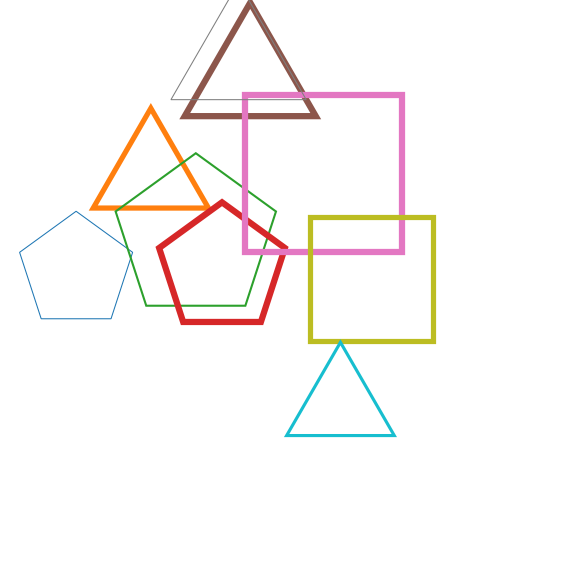[{"shape": "pentagon", "thickness": 0.5, "radius": 0.51, "center": [0.132, 0.53]}, {"shape": "triangle", "thickness": 2.5, "radius": 0.58, "center": [0.261, 0.696]}, {"shape": "pentagon", "thickness": 1, "radius": 0.73, "center": [0.339, 0.588]}, {"shape": "pentagon", "thickness": 3, "radius": 0.57, "center": [0.384, 0.534]}, {"shape": "triangle", "thickness": 3, "radius": 0.65, "center": [0.433, 0.863]}, {"shape": "square", "thickness": 3, "radius": 0.68, "center": [0.56, 0.699]}, {"shape": "triangle", "thickness": 0.5, "radius": 0.68, "center": [0.413, 0.894]}, {"shape": "square", "thickness": 2.5, "radius": 0.54, "center": [0.643, 0.517]}, {"shape": "triangle", "thickness": 1.5, "radius": 0.54, "center": [0.59, 0.299]}]